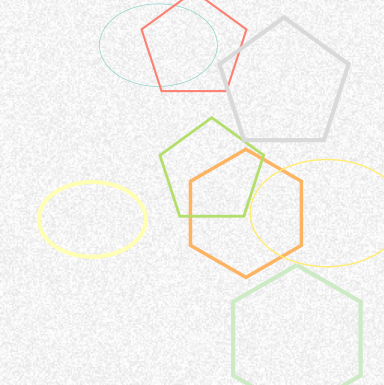[{"shape": "oval", "thickness": 0.5, "radius": 0.77, "center": [0.411, 0.883]}, {"shape": "oval", "thickness": 3, "radius": 0.69, "center": [0.24, 0.43]}, {"shape": "pentagon", "thickness": 1.5, "radius": 0.72, "center": [0.504, 0.879]}, {"shape": "hexagon", "thickness": 2.5, "radius": 0.83, "center": [0.639, 0.446]}, {"shape": "pentagon", "thickness": 2, "radius": 0.71, "center": [0.55, 0.553]}, {"shape": "pentagon", "thickness": 3, "radius": 0.88, "center": [0.738, 0.779]}, {"shape": "hexagon", "thickness": 3, "radius": 0.96, "center": [0.771, 0.12]}, {"shape": "oval", "thickness": 1, "radius": 0.99, "center": [0.849, 0.446]}]